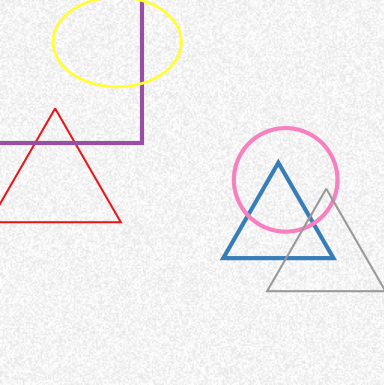[{"shape": "triangle", "thickness": 1.5, "radius": 0.99, "center": [0.143, 0.521]}, {"shape": "triangle", "thickness": 3, "radius": 0.83, "center": [0.723, 0.412]}, {"shape": "square", "thickness": 3, "radius": 0.97, "center": [0.173, 0.823]}, {"shape": "oval", "thickness": 2, "radius": 0.83, "center": [0.305, 0.891]}, {"shape": "circle", "thickness": 3, "radius": 0.67, "center": [0.742, 0.533]}, {"shape": "triangle", "thickness": 1.5, "radius": 0.89, "center": [0.847, 0.332]}]